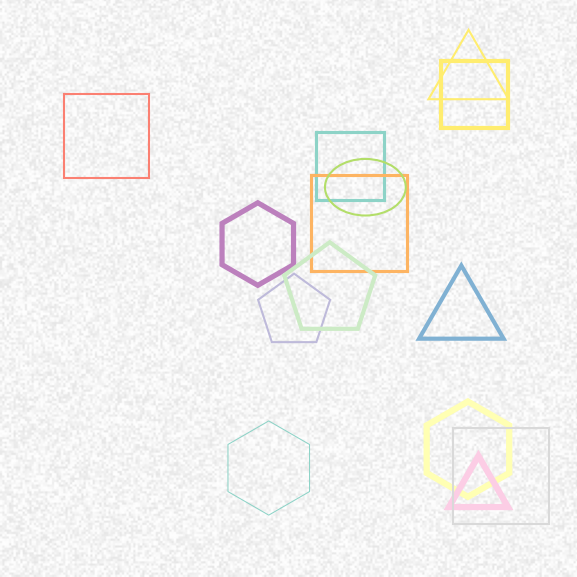[{"shape": "square", "thickness": 1.5, "radius": 0.3, "center": [0.606, 0.712]}, {"shape": "hexagon", "thickness": 0.5, "radius": 0.41, "center": [0.465, 0.189]}, {"shape": "hexagon", "thickness": 3, "radius": 0.41, "center": [0.81, 0.221]}, {"shape": "pentagon", "thickness": 1, "radius": 0.33, "center": [0.509, 0.46]}, {"shape": "square", "thickness": 1, "radius": 0.37, "center": [0.184, 0.764]}, {"shape": "triangle", "thickness": 2, "radius": 0.42, "center": [0.799, 0.455]}, {"shape": "square", "thickness": 1.5, "radius": 0.42, "center": [0.621, 0.613]}, {"shape": "oval", "thickness": 1, "radius": 0.35, "center": [0.633, 0.675]}, {"shape": "triangle", "thickness": 3, "radius": 0.3, "center": [0.829, 0.151]}, {"shape": "square", "thickness": 1, "radius": 0.41, "center": [0.868, 0.175]}, {"shape": "hexagon", "thickness": 2.5, "radius": 0.36, "center": [0.446, 0.577]}, {"shape": "pentagon", "thickness": 2, "radius": 0.41, "center": [0.571, 0.497]}, {"shape": "square", "thickness": 2, "radius": 0.29, "center": [0.822, 0.835]}, {"shape": "triangle", "thickness": 1, "radius": 0.4, "center": [0.811, 0.867]}]